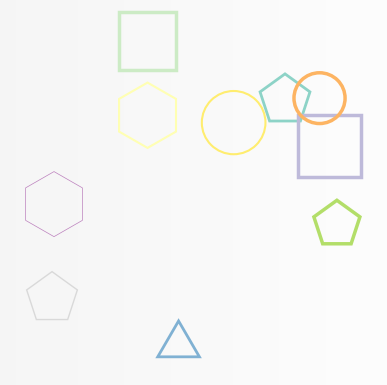[{"shape": "pentagon", "thickness": 2, "radius": 0.34, "center": [0.736, 0.74]}, {"shape": "hexagon", "thickness": 1.5, "radius": 0.42, "center": [0.381, 0.701]}, {"shape": "square", "thickness": 2.5, "radius": 0.4, "center": [0.851, 0.621]}, {"shape": "triangle", "thickness": 2, "radius": 0.31, "center": [0.461, 0.104]}, {"shape": "circle", "thickness": 2.5, "radius": 0.33, "center": [0.825, 0.745]}, {"shape": "pentagon", "thickness": 2.5, "radius": 0.31, "center": [0.869, 0.417]}, {"shape": "pentagon", "thickness": 1, "radius": 0.34, "center": [0.134, 0.226]}, {"shape": "hexagon", "thickness": 0.5, "radius": 0.42, "center": [0.139, 0.47]}, {"shape": "square", "thickness": 2.5, "radius": 0.37, "center": [0.38, 0.894]}, {"shape": "circle", "thickness": 1.5, "radius": 0.41, "center": [0.603, 0.682]}]